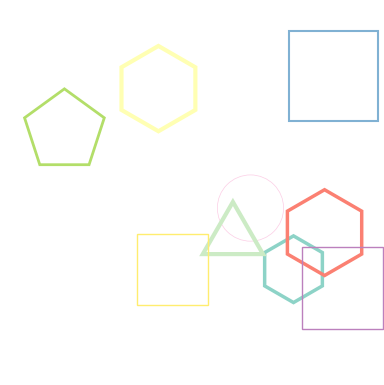[{"shape": "hexagon", "thickness": 2.5, "radius": 0.43, "center": [0.762, 0.301]}, {"shape": "hexagon", "thickness": 3, "radius": 0.55, "center": [0.412, 0.77]}, {"shape": "hexagon", "thickness": 2.5, "radius": 0.56, "center": [0.843, 0.396]}, {"shape": "square", "thickness": 1.5, "radius": 0.58, "center": [0.866, 0.804]}, {"shape": "pentagon", "thickness": 2, "radius": 0.54, "center": [0.167, 0.66]}, {"shape": "circle", "thickness": 0.5, "radius": 0.43, "center": [0.651, 0.46]}, {"shape": "square", "thickness": 1, "radius": 0.53, "center": [0.89, 0.252]}, {"shape": "triangle", "thickness": 3, "radius": 0.45, "center": [0.605, 0.385]}, {"shape": "square", "thickness": 1, "radius": 0.46, "center": [0.447, 0.301]}]